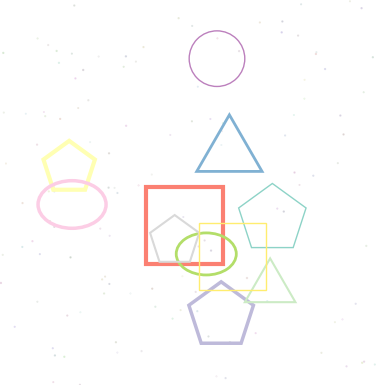[{"shape": "pentagon", "thickness": 1, "radius": 0.46, "center": [0.707, 0.431]}, {"shape": "pentagon", "thickness": 3, "radius": 0.35, "center": [0.18, 0.564]}, {"shape": "pentagon", "thickness": 2.5, "radius": 0.44, "center": [0.574, 0.18]}, {"shape": "square", "thickness": 3, "radius": 0.5, "center": [0.478, 0.413]}, {"shape": "triangle", "thickness": 2, "radius": 0.49, "center": [0.596, 0.604]}, {"shape": "oval", "thickness": 2, "radius": 0.39, "center": [0.536, 0.34]}, {"shape": "oval", "thickness": 2.5, "radius": 0.44, "center": [0.187, 0.469]}, {"shape": "pentagon", "thickness": 1.5, "radius": 0.34, "center": [0.454, 0.374]}, {"shape": "circle", "thickness": 1, "radius": 0.36, "center": [0.564, 0.848]}, {"shape": "triangle", "thickness": 1.5, "radius": 0.38, "center": [0.702, 0.253]}, {"shape": "square", "thickness": 1, "radius": 0.43, "center": [0.604, 0.335]}]